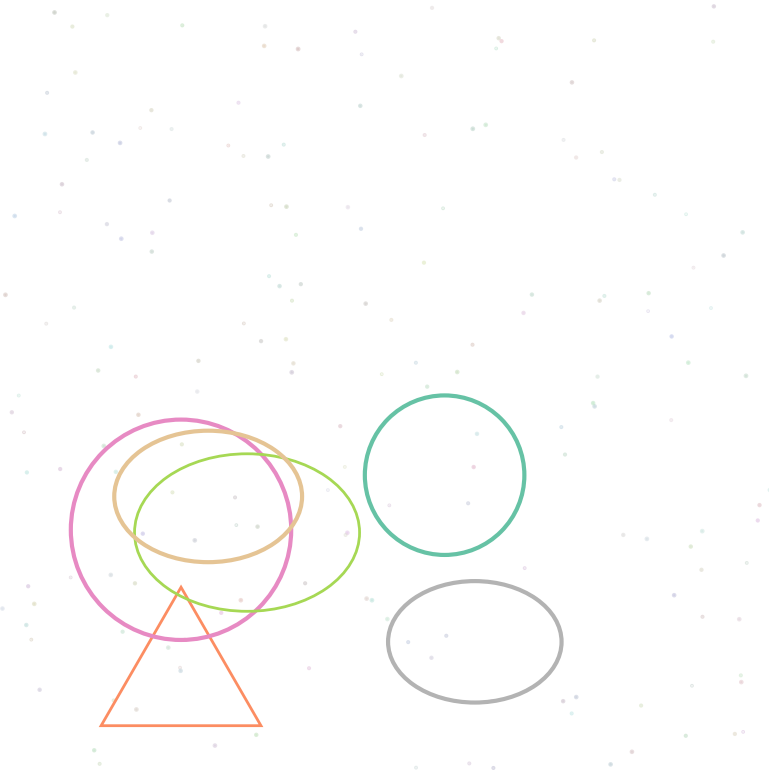[{"shape": "circle", "thickness": 1.5, "radius": 0.52, "center": [0.577, 0.383]}, {"shape": "triangle", "thickness": 1, "radius": 0.6, "center": [0.235, 0.117]}, {"shape": "circle", "thickness": 1.5, "radius": 0.72, "center": [0.235, 0.312]}, {"shape": "oval", "thickness": 1, "radius": 0.73, "center": [0.321, 0.308]}, {"shape": "oval", "thickness": 1.5, "radius": 0.61, "center": [0.27, 0.355]}, {"shape": "oval", "thickness": 1.5, "radius": 0.56, "center": [0.617, 0.166]}]